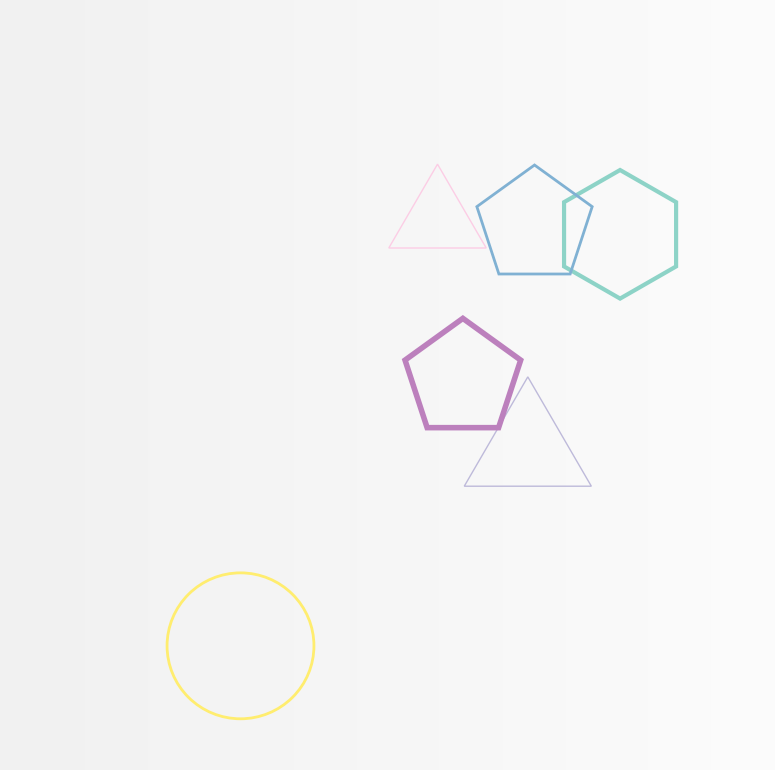[{"shape": "hexagon", "thickness": 1.5, "radius": 0.42, "center": [0.8, 0.696]}, {"shape": "triangle", "thickness": 0.5, "radius": 0.47, "center": [0.681, 0.416]}, {"shape": "pentagon", "thickness": 1, "radius": 0.39, "center": [0.69, 0.707]}, {"shape": "triangle", "thickness": 0.5, "radius": 0.36, "center": [0.565, 0.714]}, {"shape": "pentagon", "thickness": 2, "radius": 0.39, "center": [0.597, 0.508]}, {"shape": "circle", "thickness": 1, "radius": 0.47, "center": [0.31, 0.161]}]